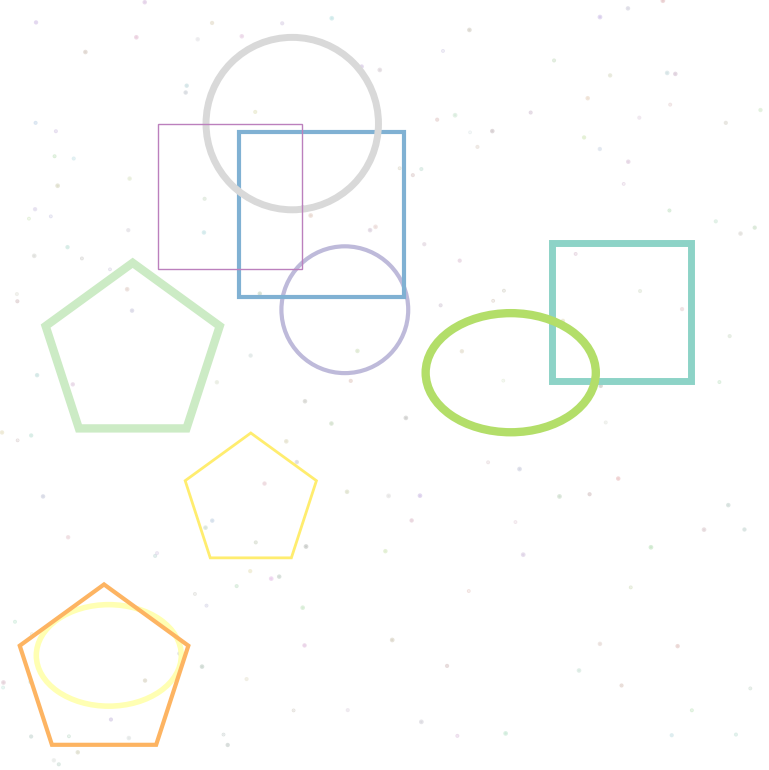[{"shape": "square", "thickness": 2.5, "radius": 0.45, "center": [0.807, 0.595]}, {"shape": "oval", "thickness": 2, "radius": 0.47, "center": [0.141, 0.149]}, {"shape": "circle", "thickness": 1.5, "radius": 0.41, "center": [0.448, 0.598]}, {"shape": "square", "thickness": 1.5, "radius": 0.54, "center": [0.418, 0.721]}, {"shape": "pentagon", "thickness": 1.5, "radius": 0.58, "center": [0.135, 0.126]}, {"shape": "oval", "thickness": 3, "radius": 0.55, "center": [0.663, 0.516]}, {"shape": "circle", "thickness": 2.5, "radius": 0.56, "center": [0.38, 0.84]}, {"shape": "square", "thickness": 0.5, "radius": 0.47, "center": [0.299, 0.745]}, {"shape": "pentagon", "thickness": 3, "radius": 0.59, "center": [0.172, 0.54]}, {"shape": "pentagon", "thickness": 1, "radius": 0.45, "center": [0.326, 0.348]}]